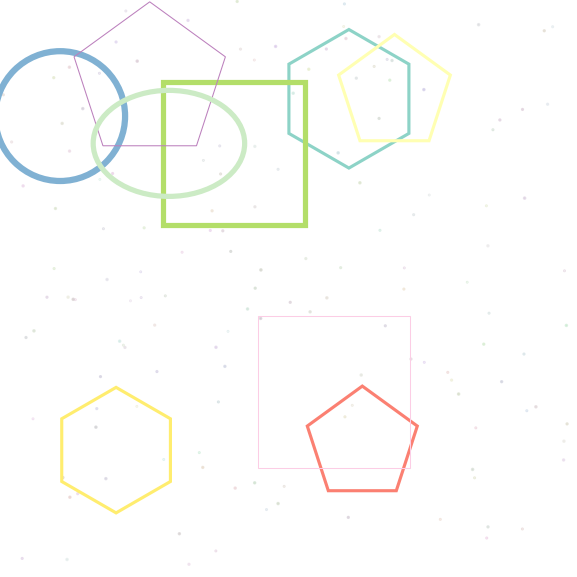[{"shape": "hexagon", "thickness": 1.5, "radius": 0.6, "center": [0.604, 0.828]}, {"shape": "pentagon", "thickness": 1.5, "radius": 0.51, "center": [0.683, 0.838]}, {"shape": "pentagon", "thickness": 1.5, "radius": 0.5, "center": [0.627, 0.23]}, {"shape": "circle", "thickness": 3, "radius": 0.56, "center": [0.104, 0.798]}, {"shape": "square", "thickness": 2.5, "radius": 0.62, "center": [0.406, 0.733]}, {"shape": "square", "thickness": 0.5, "radius": 0.66, "center": [0.579, 0.321]}, {"shape": "pentagon", "thickness": 0.5, "radius": 0.69, "center": [0.259, 0.858]}, {"shape": "oval", "thickness": 2.5, "radius": 0.66, "center": [0.293, 0.751]}, {"shape": "hexagon", "thickness": 1.5, "radius": 0.54, "center": [0.201, 0.22]}]